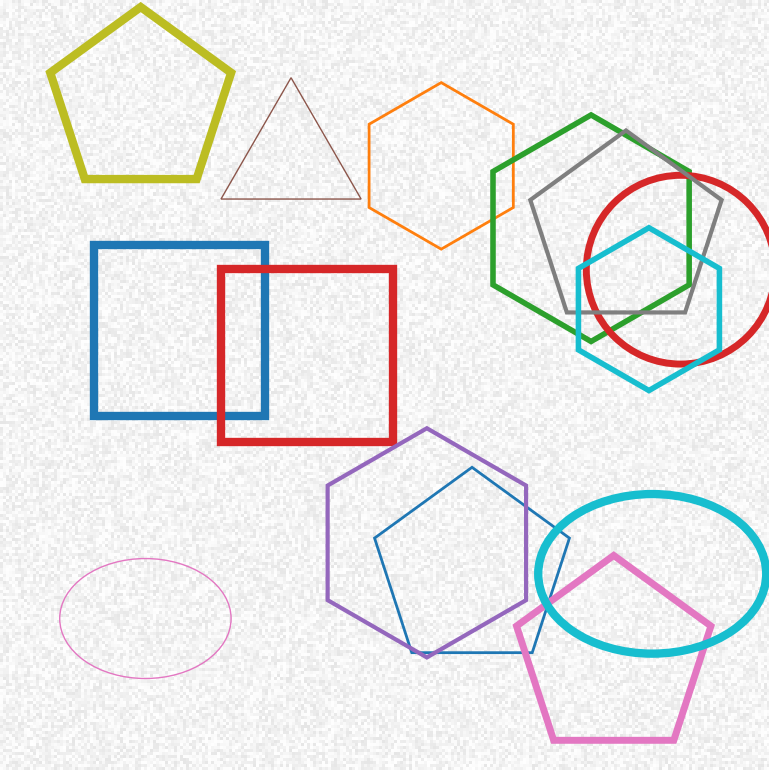[{"shape": "square", "thickness": 3, "radius": 0.56, "center": [0.233, 0.571]}, {"shape": "pentagon", "thickness": 1, "radius": 0.67, "center": [0.613, 0.26]}, {"shape": "hexagon", "thickness": 1, "radius": 0.54, "center": [0.573, 0.785]}, {"shape": "hexagon", "thickness": 2, "radius": 0.74, "center": [0.768, 0.704]}, {"shape": "square", "thickness": 3, "radius": 0.56, "center": [0.399, 0.538]}, {"shape": "circle", "thickness": 2.5, "radius": 0.61, "center": [0.884, 0.65]}, {"shape": "hexagon", "thickness": 1.5, "radius": 0.74, "center": [0.554, 0.295]}, {"shape": "triangle", "thickness": 0.5, "radius": 0.53, "center": [0.378, 0.794]}, {"shape": "oval", "thickness": 0.5, "radius": 0.56, "center": [0.189, 0.197]}, {"shape": "pentagon", "thickness": 2.5, "radius": 0.66, "center": [0.797, 0.146]}, {"shape": "pentagon", "thickness": 1.5, "radius": 0.65, "center": [0.813, 0.7]}, {"shape": "pentagon", "thickness": 3, "radius": 0.62, "center": [0.183, 0.867]}, {"shape": "hexagon", "thickness": 2, "radius": 0.53, "center": [0.843, 0.599]}, {"shape": "oval", "thickness": 3, "radius": 0.74, "center": [0.847, 0.255]}]